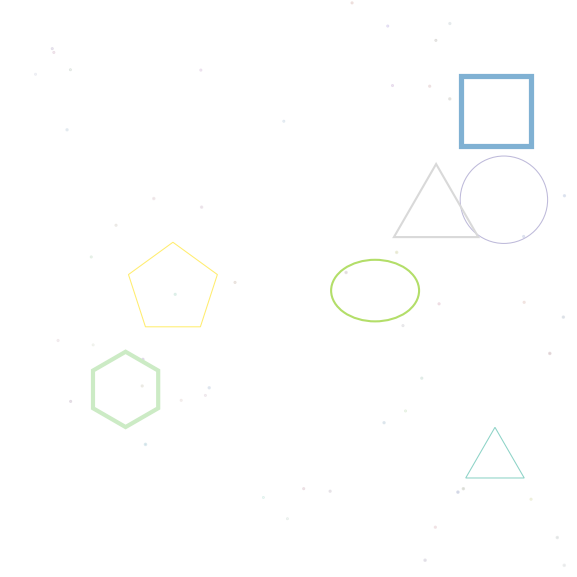[{"shape": "triangle", "thickness": 0.5, "radius": 0.29, "center": [0.857, 0.201]}, {"shape": "circle", "thickness": 0.5, "radius": 0.38, "center": [0.873, 0.653]}, {"shape": "square", "thickness": 2.5, "radius": 0.3, "center": [0.859, 0.807]}, {"shape": "oval", "thickness": 1, "radius": 0.38, "center": [0.65, 0.496]}, {"shape": "triangle", "thickness": 1, "radius": 0.42, "center": [0.755, 0.631]}, {"shape": "hexagon", "thickness": 2, "radius": 0.33, "center": [0.217, 0.325]}, {"shape": "pentagon", "thickness": 0.5, "radius": 0.4, "center": [0.299, 0.499]}]